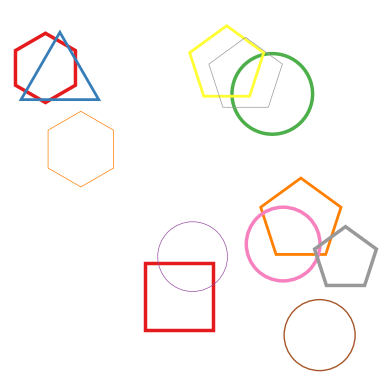[{"shape": "square", "thickness": 2.5, "radius": 0.44, "center": [0.464, 0.23]}, {"shape": "hexagon", "thickness": 2.5, "radius": 0.45, "center": [0.118, 0.824]}, {"shape": "triangle", "thickness": 2, "radius": 0.58, "center": [0.156, 0.799]}, {"shape": "circle", "thickness": 2.5, "radius": 0.52, "center": [0.707, 0.756]}, {"shape": "circle", "thickness": 0.5, "radius": 0.45, "center": [0.5, 0.333]}, {"shape": "pentagon", "thickness": 2, "radius": 0.55, "center": [0.781, 0.428]}, {"shape": "hexagon", "thickness": 0.5, "radius": 0.49, "center": [0.21, 0.613]}, {"shape": "pentagon", "thickness": 2, "radius": 0.51, "center": [0.589, 0.832]}, {"shape": "circle", "thickness": 1, "radius": 0.46, "center": [0.83, 0.13]}, {"shape": "circle", "thickness": 2.5, "radius": 0.48, "center": [0.735, 0.366]}, {"shape": "pentagon", "thickness": 0.5, "radius": 0.5, "center": [0.638, 0.803]}, {"shape": "pentagon", "thickness": 2.5, "radius": 0.42, "center": [0.897, 0.327]}]